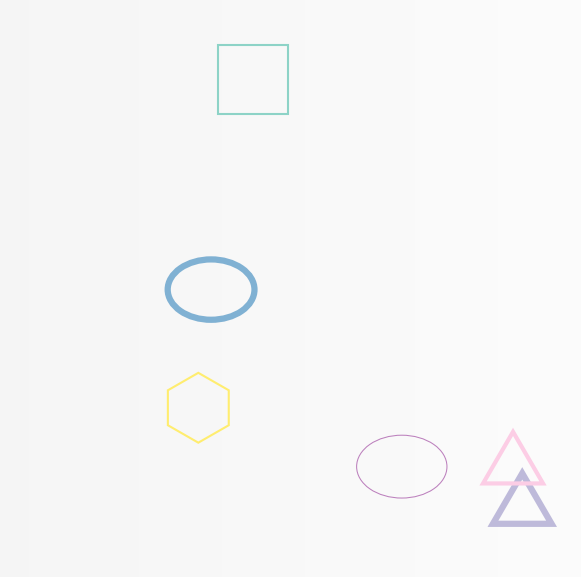[{"shape": "square", "thickness": 1, "radius": 0.3, "center": [0.435, 0.861]}, {"shape": "triangle", "thickness": 3, "radius": 0.29, "center": [0.899, 0.121]}, {"shape": "oval", "thickness": 3, "radius": 0.37, "center": [0.363, 0.498]}, {"shape": "triangle", "thickness": 2, "radius": 0.3, "center": [0.883, 0.192]}, {"shape": "oval", "thickness": 0.5, "radius": 0.39, "center": [0.691, 0.191]}, {"shape": "hexagon", "thickness": 1, "radius": 0.3, "center": [0.341, 0.293]}]